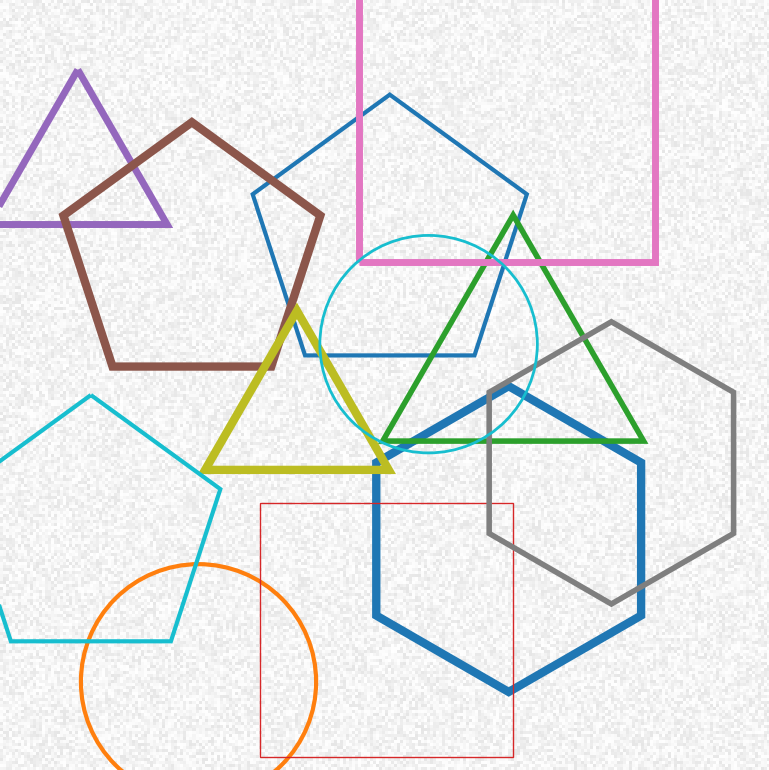[{"shape": "hexagon", "thickness": 3, "radius": 0.99, "center": [0.661, 0.3]}, {"shape": "pentagon", "thickness": 1.5, "radius": 0.94, "center": [0.506, 0.69]}, {"shape": "circle", "thickness": 1.5, "radius": 0.76, "center": [0.258, 0.115]}, {"shape": "triangle", "thickness": 2, "radius": 0.98, "center": [0.666, 0.525]}, {"shape": "square", "thickness": 0.5, "radius": 0.82, "center": [0.502, 0.182]}, {"shape": "triangle", "thickness": 2.5, "radius": 0.67, "center": [0.101, 0.775]}, {"shape": "pentagon", "thickness": 3, "radius": 0.88, "center": [0.249, 0.666]}, {"shape": "square", "thickness": 2.5, "radius": 0.96, "center": [0.658, 0.852]}, {"shape": "hexagon", "thickness": 2, "radius": 0.92, "center": [0.794, 0.399]}, {"shape": "triangle", "thickness": 3, "radius": 0.69, "center": [0.386, 0.459]}, {"shape": "circle", "thickness": 1, "radius": 0.71, "center": [0.557, 0.553]}, {"shape": "pentagon", "thickness": 1.5, "radius": 0.88, "center": [0.118, 0.31]}]